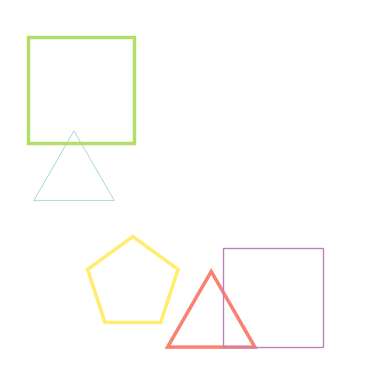[{"shape": "triangle", "thickness": 0.5, "radius": 0.6, "center": [0.192, 0.539]}, {"shape": "triangle", "thickness": 2.5, "radius": 0.65, "center": [0.549, 0.164]}, {"shape": "square", "thickness": 2.5, "radius": 0.69, "center": [0.211, 0.765]}, {"shape": "square", "thickness": 1, "radius": 0.65, "center": [0.709, 0.227]}, {"shape": "pentagon", "thickness": 2.5, "radius": 0.62, "center": [0.345, 0.262]}]